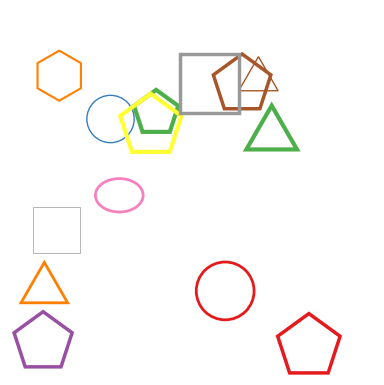[{"shape": "circle", "thickness": 2, "radius": 0.38, "center": [0.585, 0.244]}, {"shape": "pentagon", "thickness": 2.5, "radius": 0.43, "center": [0.802, 0.1]}, {"shape": "circle", "thickness": 1, "radius": 0.31, "center": [0.287, 0.691]}, {"shape": "pentagon", "thickness": 3, "radius": 0.3, "center": [0.406, 0.706]}, {"shape": "triangle", "thickness": 3, "radius": 0.38, "center": [0.706, 0.65]}, {"shape": "pentagon", "thickness": 2.5, "radius": 0.4, "center": [0.112, 0.111]}, {"shape": "triangle", "thickness": 2, "radius": 0.35, "center": [0.115, 0.248]}, {"shape": "hexagon", "thickness": 1.5, "radius": 0.33, "center": [0.154, 0.803]}, {"shape": "pentagon", "thickness": 3, "radius": 0.42, "center": [0.392, 0.673]}, {"shape": "pentagon", "thickness": 2.5, "radius": 0.39, "center": [0.629, 0.781]}, {"shape": "triangle", "thickness": 1, "radius": 0.3, "center": [0.671, 0.794]}, {"shape": "oval", "thickness": 2, "radius": 0.31, "center": [0.31, 0.493]}, {"shape": "square", "thickness": 0.5, "radius": 0.3, "center": [0.148, 0.403]}, {"shape": "square", "thickness": 2.5, "radius": 0.38, "center": [0.544, 0.783]}]